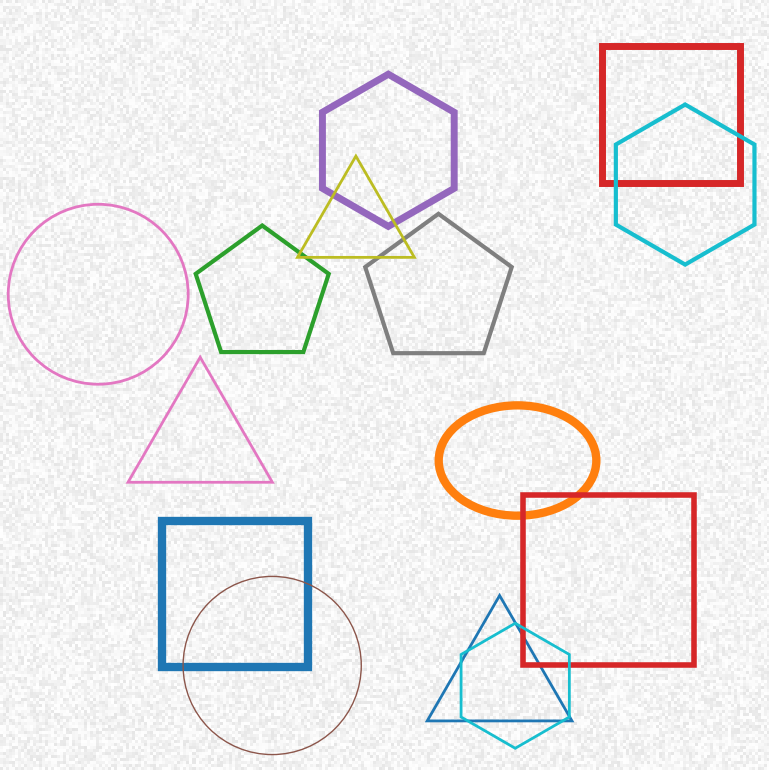[{"shape": "triangle", "thickness": 1, "radius": 0.54, "center": [0.649, 0.118]}, {"shape": "square", "thickness": 3, "radius": 0.47, "center": [0.305, 0.228]}, {"shape": "oval", "thickness": 3, "radius": 0.51, "center": [0.672, 0.402]}, {"shape": "pentagon", "thickness": 1.5, "radius": 0.45, "center": [0.341, 0.616]}, {"shape": "square", "thickness": 2.5, "radius": 0.45, "center": [0.872, 0.851]}, {"shape": "square", "thickness": 2, "radius": 0.55, "center": [0.79, 0.247]}, {"shape": "hexagon", "thickness": 2.5, "radius": 0.49, "center": [0.504, 0.805]}, {"shape": "circle", "thickness": 0.5, "radius": 0.58, "center": [0.353, 0.136]}, {"shape": "triangle", "thickness": 1, "radius": 0.54, "center": [0.26, 0.428]}, {"shape": "circle", "thickness": 1, "radius": 0.58, "center": [0.128, 0.618]}, {"shape": "pentagon", "thickness": 1.5, "radius": 0.5, "center": [0.569, 0.622]}, {"shape": "triangle", "thickness": 1, "radius": 0.44, "center": [0.462, 0.71]}, {"shape": "hexagon", "thickness": 1, "radius": 0.41, "center": [0.669, 0.109]}, {"shape": "hexagon", "thickness": 1.5, "radius": 0.52, "center": [0.89, 0.76]}]